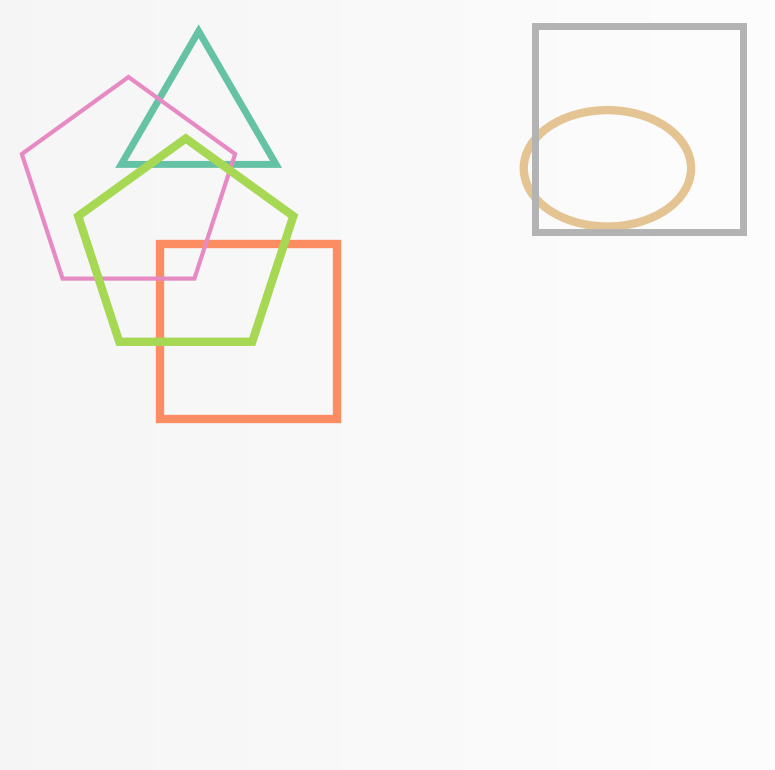[{"shape": "triangle", "thickness": 2.5, "radius": 0.58, "center": [0.256, 0.844]}, {"shape": "square", "thickness": 3, "radius": 0.57, "center": [0.321, 0.57]}, {"shape": "pentagon", "thickness": 1.5, "radius": 0.72, "center": [0.166, 0.755]}, {"shape": "pentagon", "thickness": 3, "radius": 0.73, "center": [0.24, 0.674]}, {"shape": "oval", "thickness": 3, "radius": 0.54, "center": [0.784, 0.781]}, {"shape": "square", "thickness": 2.5, "radius": 0.67, "center": [0.824, 0.832]}]